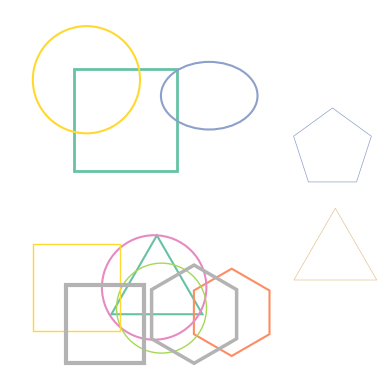[{"shape": "triangle", "thickness": 1.5, "radius": 0.68, "center": [0.408, 0.252]}, {"shape": "square", "thickness": 2, "radius": 0.67, "center": [0.326, 0.688]}, {"shape": "hexagon", "thickness": 1.5, "radius": 0.57, "center": [0.602, 0.189]}, {"shape": "pentagon", "thickness": 0.5, "radius": 0.53, "center": [0.864, 0.613]}, {"shape": "oval", "thickness": 1.5, "radius": 0.63, "center": [0.543, 0.751]}, {"shape": "circle", "thickness": 1.5, "radius": 0.68, "center": [0.4, 0.253]}, {"shape": "circle", "thickness": 1, "radius": 0.58, "center": [0.42, 0.2]}, {"shape": "circle", "thickness": 1.5, "radius": 0.7, "center": [0.225, 0.793]}, {"shape": "square", "thickness": 1, "radius": 0.56, "center": [0.2, 0.253]}, {"shape": "triangle", "thickness": 0.5, "radius": 0.62, "center": [0.871, 0.335]}, {"shape": "hexagon", "thickness": 2.5, "radius": 0.64, "center": [0.504, 0.184]}, {"shape": "square", "thickness": 3, "radius": 0.51, "center": [0.273, 0.159]}]